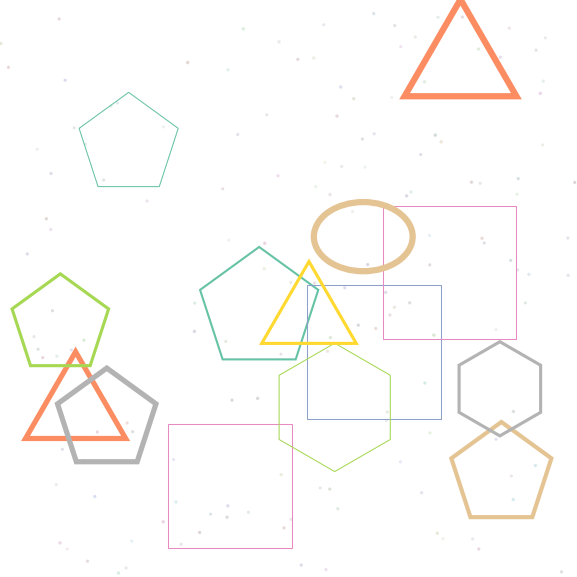[{"shape": "pentagon", "thickness": 1, "radius": 0.54, "center": [0.449, 0.464]}, {"shape": "pentagon", "thickness": 0.5, "radius": 0.45, "center": [0.223, 0.749]}, {"shape": "triangle", "thickness": 2.5, "radius": 0.5, "center": [0.131, 0.29]}, {"shape": "triangle", "thickness": 3, "radius": 0.56, "center": [0.797, 0.888]}, {"shape": "square", "thickness": 0.5, "radius": 0.58, "center": [0.647, 0.39]}, {"shape": "square", "thickness": 0.5, "radius": 0.54, "center": [0.398, 0.157]}, {"shape": "square", "thickness": 0.5, "radius": 0.57, "center": [0.779, 0.528]}, {"shape": "pentagon", "thickness": 1.5, "radius": 0.44, "center": [0.104, 0.437]}, {"shape": "hexagon", "thickness": 0.5, "radius": 0.56, "center": [0.58, 0.294]}, {"shape": "triangle", "thickness": 1.5, "radius": 0.47, "center": [0.535, 0.452]}, {"shape": "pentagon", "thickness": 2, "radius": 0.46, "center": [0.868, 0.177]}, {"shape": "oval", "thickness": 3, "radius": 0.43, "center": [0.629, 0.589]}, {"shape": "hexagon", "thickness": 1.5, "radius": 0.41, "center": [0.866, 0.326]}, {"shape": "pentagon", "thickness": 2.5, "radius": 0.45, "center": [0.185, 0.272]}]